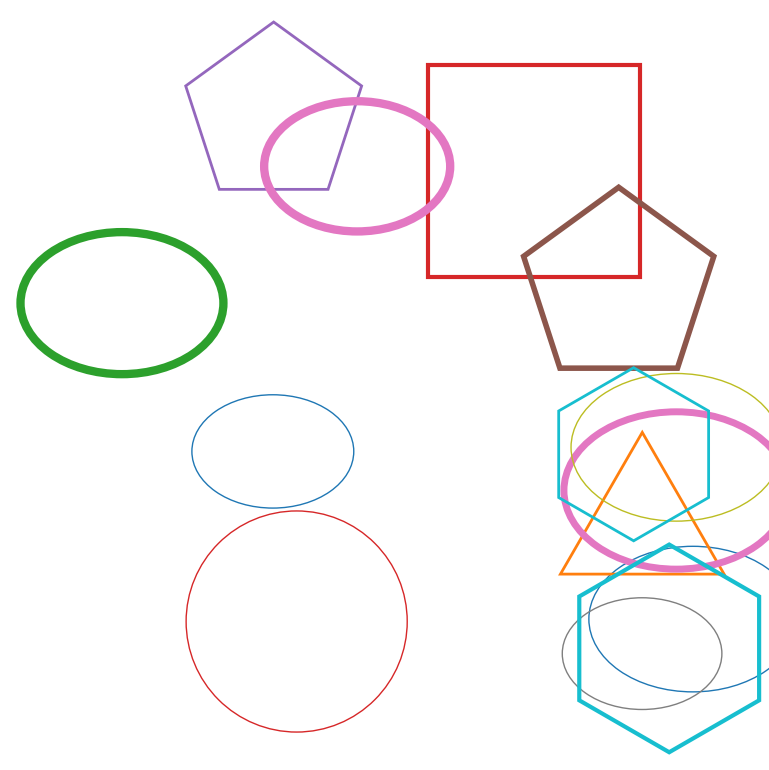[{"shape": "oval", "thickness": 0.5, "radius": 0.68, "center": [0.9, 0.196]}, {"shape": "oval", "thickness": 0.5, "radius": 0.53, "center": [0.354, 0.414]}, {"shape": "triangle", "thickness": 1, "radius": 0.61, "center": [0.834, 0.316]}, {"shape": "oval", "thickness": 3, "radius": 0.66, "center": [0.158, 0.606]}, {"shape": "square", "thickness": 1.5, "radius": 0.69, "center": [0.693, 0.777]}, {"shape": "circle", "thickness": 0.5, "radius": 0.72, "center": [0.385, 0.193]}, {"shape": "pentagon", "thickness": 1, "radius": 0.6, "center": [0.355, 0.851]}, {"shape": "pentagon", "thickness": 2, "radius": 0.65, "center": [0.803, 0.627]}, {"shape": "oval", "thickness": 3, "radius": 0.6, "center": [0.464, 0.784]}, {"shape": "oval", "thickness": 2.5, "radius": 0.73, "center": [0.878, 0.363]}, {"shape": "oval", "thickness": 0.5, "radius": 0.52, "center": [0.834, 0.151]}, {"shape": "oval", "thickness": 0.5, "radius": 0.68, "center": [0.879, 0.419]}, {"shape": "hexagon", "thickness": 1, "radius": 0.56, "center": [0.823, 0.41]}, {"shape": "hexagon", "thickness": 1.5, "radius": 0.67, "center": [0.869, 0.158]}]